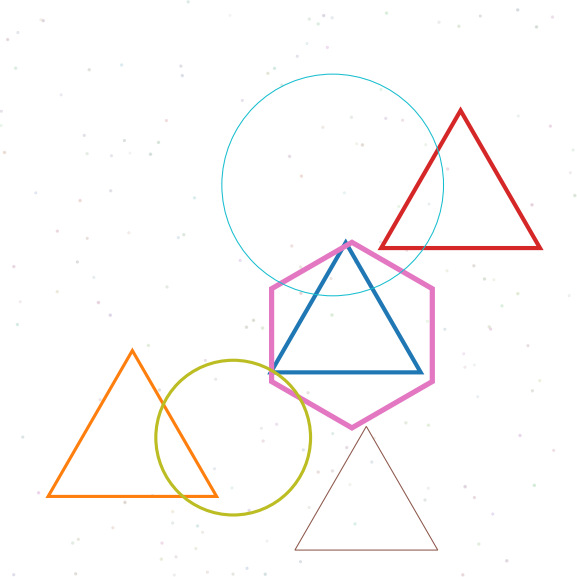[{"shape": "triangle", "thickness": 2, "radius": 0.75, "center": [0.599, 0.429]}, {"shape": "triangle", "thickness": 1.5, "radius": 0.84, "center": [0.229, 0.224]}, {"shape": "triangle", "thickness": 2, "radius": 0.79, "center": [0.798, 0.649]}, {"shape": "triangle", "thickness": 0.5, "radius": 0.71, "center": [0.634, 0.118]}, {"shape": "hexagon", "thickness": 2.5, "radius": 0.8, "center": [0.609, 0.419]}, {"shape": "circle", "thickness": 1.5, "radius": 0.67, "center": [0.404, 0.241]}, {"shape": "circle", "thickness": 0.5, "radius": 0.96, "center": [0.576, 0.679]}]